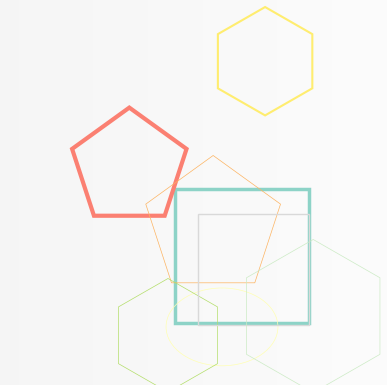[{"shape": "square", "thickness": 2.5, "radius": 0.87, "center": [0.625, 0.335]}, {"shape": "oval", "thickness": 0.5, "radius": 0.72, "center": [0.573, 0.151]}, {"shape": "pentagon", "thickness": 3, "radius": 0.78, "center": [0.334, 0.565]}, {"shape": "pentagon", "thickness": 0.5, "radius": 0.91, "center": [0.55, 0.413]}, {"shape": "hexagon", "thickness": 0.5, "radius": 0.74, "center": [0.434, 0.129]}, {"shape": "square", "thickness": 1, "radius": 0.72, "center": [0.654, 0.301]}, {"shape": "hexagon", "thickness": 0.5, "radius": 0.99, "center": [0.808, 0.179]}, {"shape": "hexagon", "thickness": 1.5, "radius": 0.7, "center": [0.684, 0.841]}]